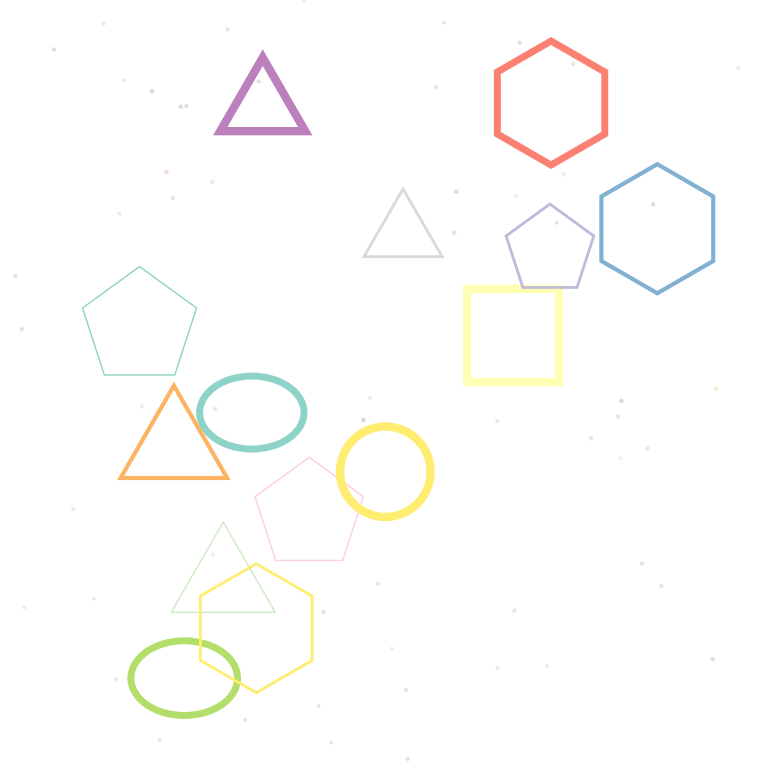[{"shape": "oval", "thickness": 2.5, "radius": 0.34, "center": [0.327, 0.464]}, {"shape": "pentagon", "thickness": 0.5, "radius": 0.39, "center": [0.181, 0.576]}, {"shape": "square", "thickness": 3, "radius": 0.3, "center": [0.666, 0.564]}, {"shape": "pentagon", "thickness": 1, "radius": 0.3, "center": [0.714, 0.675]}, {"shape": "hexagon", "thickness": 2.5, "radius": 0.4, "center": [0.716, 0.866]}, {"shape": "hexagon", "thickness": 1.5, "radius": 0.42, "center": [0.854, 0.703]}, {"shape": "triangle", "thickness": 1.5, "radius": 0.4, "center": [0.226, 0.419]}, {"shape": "oval", "thickness": 2.5, "radius": 0.35, "center": [0.239, 0.119]}, {"shape": "pentagon", "thickness": 0.5, "radius": 0.37, "center": [0.402, 0.332]}, {"shape": "triangle", "thickness": 1, "radius": 0.29, "center": [0.523, 0.696]}, {"shape": "triangle", "thickness": 3, "radius": 0.32, "center": [0.341, 0.862]}, {"shape": "triangle", "thickness": 0.5, "radius": 0.39, "center": [0.29, 0.244]}, {"shape": "hexagon", "thickness": 1, "radius": 0.42, "center": [0.333, 0.184]}, {"shape": "circle", "thickness": 3, "radius": 0.29, "center": [0.5, 0.387]}]